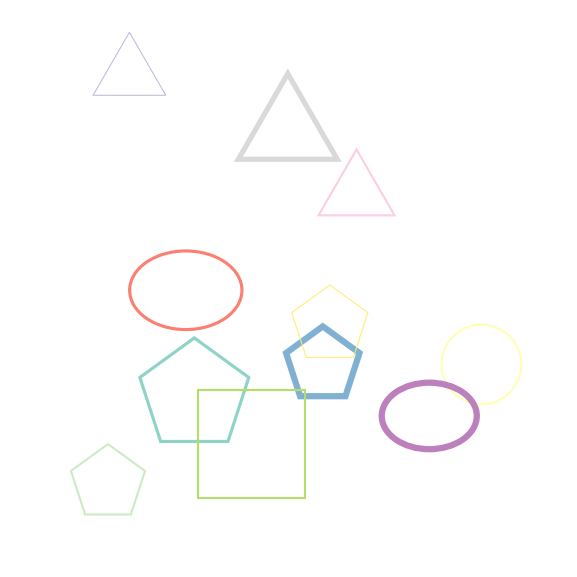[{"shape": "pentagon", "thickness": 1.5, "radius": 0.5, "center": [0.336, 0.315]}, {"shape": "circle", "thickness": 1, "radius": 0.35, "center": [0.834, 0.368]}, {"shape": "triangle", "thickness": 0.5, "radius": 0.36, "center": [0.224, 0.87]}, {"shape": "oval", "thickness": 1.5, "radius": 0.49, "center": [0.322, 0.497]}, {"shape": "pentagon", "thickness": 3, "radius": 0.33, "center": [0.559, 0.367]}, {"shape": "square", "thickness": 1, "radius": 0.46, "center": [0.436, 0.23]}, {"shape": "triangle", "thickness": 1, "radius": 0.38, "center": [0.617, 0.664]}, {"shape": "triangle", "thickness": 2.5, "radius": 0.49, "center": [0.498, 0.773]}, {"shape": "oval", "thickness": 3, "radius": 0.41, "center": [0.743, 0.279]}, {"shape": "pentagon", "thickness": 1, "radius": 0.34, "center": [0.187, 0.163]}, {"shape": "pentagon", "thickness": 0.5, "radius": 0.35, "center": [0.571, 0.436]}]